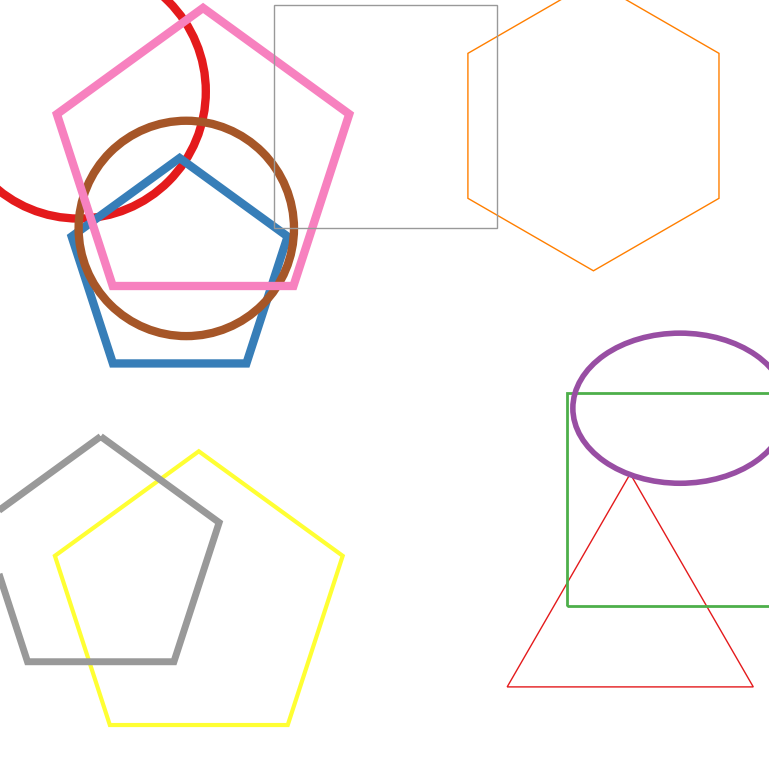[{"shape": "triangle", "thickness": 0.5, "radius": 0.92, "center": [0.818, 0.2]}, {"shape": "circle", "thickness": 3, "radius": 0.83, "center": [0.102, 0.881]}, {"shape": "pentagon", "thickness": 3, "radius": 0.74, "center": [0.233, 0.647]}, {"shape": "square", "thickness": 1, "radius": 0.69, "center": [0.874, 0.352]}, {"shape": "oval", "thickness": 2, "radius": 0.7, "center": [0.883, 0.47]}, {"shape": "hexagon", "thickness": 0.5, "radius": 0.94, "center": [0.771, 0.837]}, {"shape": "pentagon", "thickness": 1.5, "radius": 0.98, "center": [0.258, 0.217]}, {"shape": "circle", "thickness": 3, "radius": 0.7, "center": [0.242, 0.703]}, {"shape": "pentagon", "thickness": 3, "radius": 1.0, "center": [0.264, 0.79]}, {"shape": "pentagon", "thickness": 2.5, "radius": 0.81, "center": [0.131, 0.271]}, {"shape": "square", "thickness": 0.5, "radius": 0.72, "center": [0.5, 0.849]}]